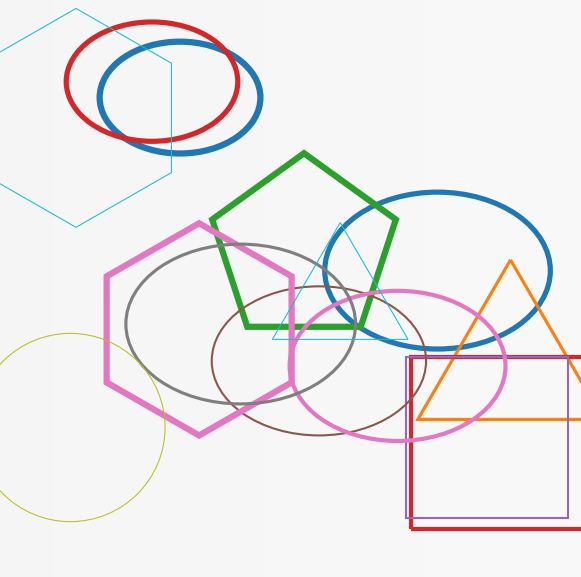[{"shape": "oval", "thickness": 3, "radius": 0.69, "center": [0.31, 0.83]}, {"shape": "oval", "thickness": 2.5, "radius": 0.97, "center": [0.753, 0.531]}, {"shape": "triangle", "thickness": 1.5, "radius": 0.92, "center": [0.878, 0.365]}, {"shape": "pentagon", "thickness": 3, "radius": 0.83, "center": [0.523, 0.568]}, {"shape": "square", "thickness": 2, "radius": 0.74, "center": [0.856, 0.232]}, {"shape": "oval", "thickness": 2.5, "radius": 0.74, "center": [0.262, 0.858]}, {"shape": "square", "thickness": 1, "radius": 0.7, "center": [0.838, 0.242]}, {"shape": "oval", "thickness": 1, "radius": 0.92, "center": [0.549, 0.374]}, {"shape": "oval", "thickness": 2, "radius": 0.93, "center": [0.684, 0.366]}, {"shape": "hexagon", "thickness": 3, "radius": 0.92, "center": [0.343, 0.429]}, {"shape": "oval", "thickness": 1.5, "radius": 0.99, "center": [0.414, 0.438]}, {"shape": "circle", "thickness": 0.5, "radius": 0.81, "center": [0.121, 0.259]}, {"shape": "triangle", "thickness": 0.5, "radius": 0.67, "center": [0.585, 0.479]}, {"shape": "hexagon", "thickness": 0.5, "radius": 0.95, "center": [0.131, 0.795]}]